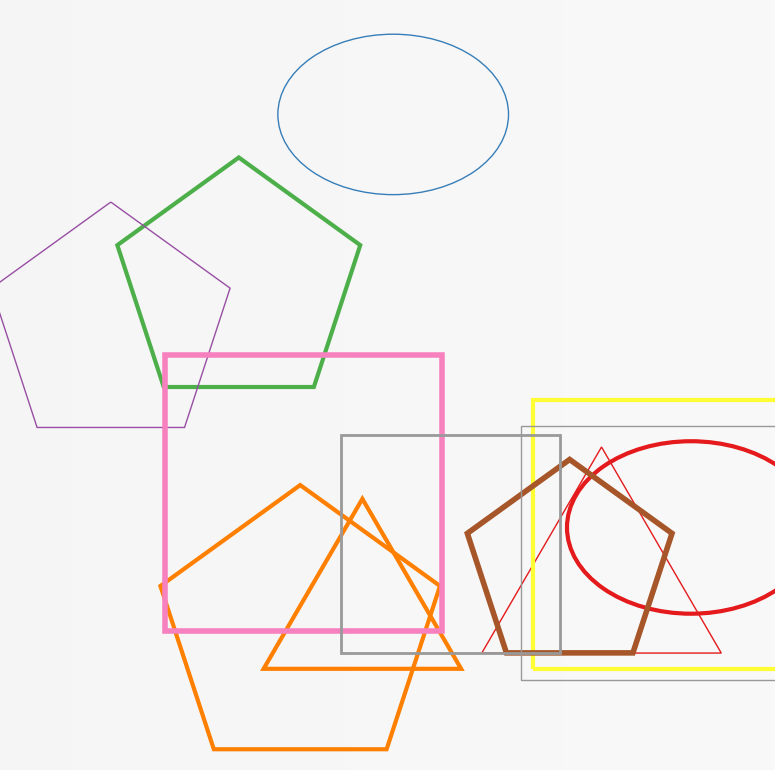[{"shape": "triangle", "thickness": 0.5, "radius": 0.89, "center": [0.776, 0.241]}, {"shape": "oval", "thickness": 1.5, "radius": 0.8, "center": [0.892, 0.315]}, {"shape": "oval", "thickness": 0.5, "radius": 0.74, "center": [0.507, 0.851]}, {"shape": "pentagon", "thickness": 1.5, "radius": 0.82, "center": [0.308, 0.631]}, {"shape": "pentagon", "thickness": 0.5, "radius": 0.81, "center": [0.143, 0.576]}, {"shape": "pentagon", "thickness": 1.5, "radius": 0.95, "center": [0.387, 0.18]}, {"shape": "triangle", "thickness": 1.5, "radius": 0.74, "center": [0.468, 0.205]}, {"shape": "square", "thickness": 1.5, "radius": 0.87, "center": [0.862, 0.306]}, {"shape": "pentagon", "thickness": 2, "radius": 0.69, "center": [0.735, 0.264]}, {"shape": "square", "thickness": 2, "radius": 0.9, "center": [0.392, 0.36]}, {"shape": "square", "thickness": 1, "radius": 0.71, "center": [0.582, 0.293]}, {"shape": "square", "thickness": 0.5, "radius": 0.83, "center": [0.838, 0.282]}]